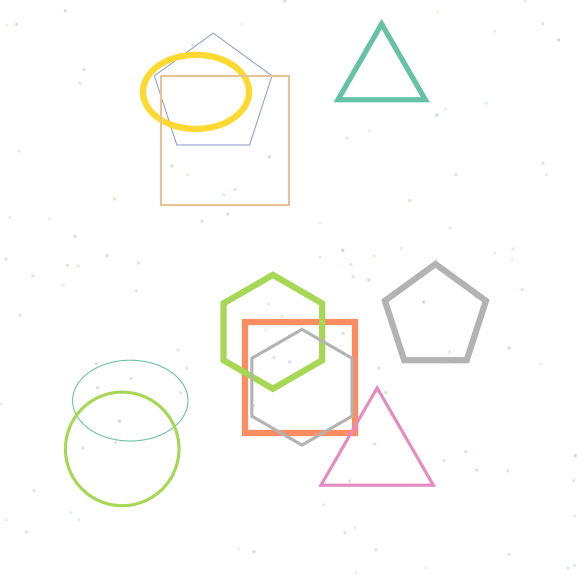[{"shape": "triangle", "thickness": 2.5, "radius": 0.44, "center": [0.661, 0.87]}, {"shape": "oval", "thickness": 0.5, "radius": 0.5, "center": [0.226, 0.305]}, {"shape": "square", "thickness": 3, "radius": 0.48, "center": [0.519, 0.346]}, {"shape": "pentagon", "thickness": 0.5, "radius": 0.54, "center": [0.369, 0.835]}, {"shape": "triangle", "thickness": 1.5, "radius": 0.56, "center": [0.653, 0.215]}, {"shape": "circle", "thickness": 1.5, "radius": 0.49, "center": [0.212, 0.222]}, {"shape": "hexagon", "thickness": 3, "radius": 0.49, "center": [0.472, 0.425]}, {"shape": "oval", "thickness": 3, "radius": 0.46, "center": [0.339, 0.84]}, {"shape": "square", "thickness": 1, "radius": 0.56, "center": [0.39, 0.756]}, {"shape": "pentagon", "thickness": 3, "radius": 0.46, "center": [0.754, 0.45]}, {"shape": "hexagon", "thickness": 1.5, "radius": 0.5, "center": [0.523, 0.329]}]